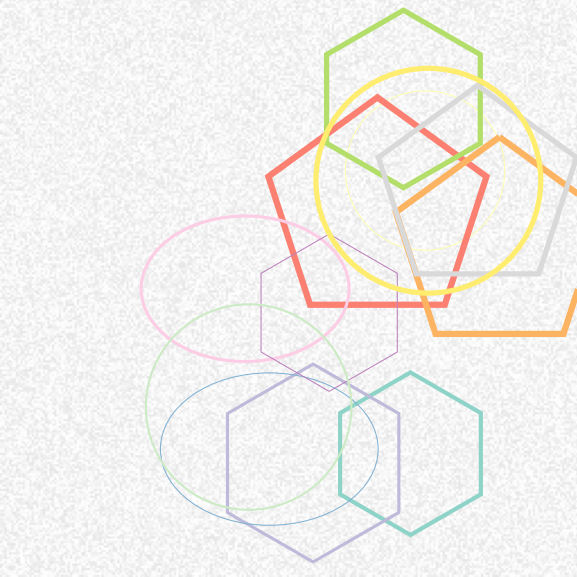[{"shape": "hexagon", "thickness": 2, "radius": 0.7, "center": [0.711, 0.214]}, {"shape": "circle", "thickness": 0.5, "radius": 0.69, "center": [0.736, 0.704]}, {"shape": "hexagon", "thickness": 1.5, "radius": 0.86, "center": [0.542, 0.197]}, {"shape": "pentagon", "thickness": 3, "radius": 0.99, "center": [0.654, 0.632]}, {"shape": "oval", "thickness": 0.5, "radius": 0.94, "center": [0.466, 0.221]}, {"shape": "pentagon", "thickness": 3, "radius": 0.94, "center": [0.865, 0.573]}, {"shape": "hexagon", "thickness": 2.5, "radius": 0.77, "center": [0.699, 0.828]}, {"shape": "oval", "thickness": 1.5, "radius": 0.9, "center": [0.424, 0.499]}, {"shape": "pentagon", "thickness": 2.5, "radius": 0.9, "center": [0.827, 0.671]}, {"shape": "hexagon", "thickness": 0.5, "radius": 0.68, "center": [0.57, 0.458]}, {"shape": "circle", "thickness": 1, "radius": 0.89, "center": [0.431, 0.294]}, {"shape": "circle", "thickness": 2.5, "radius": 0.97, "center": [0.742, 0.686]}]